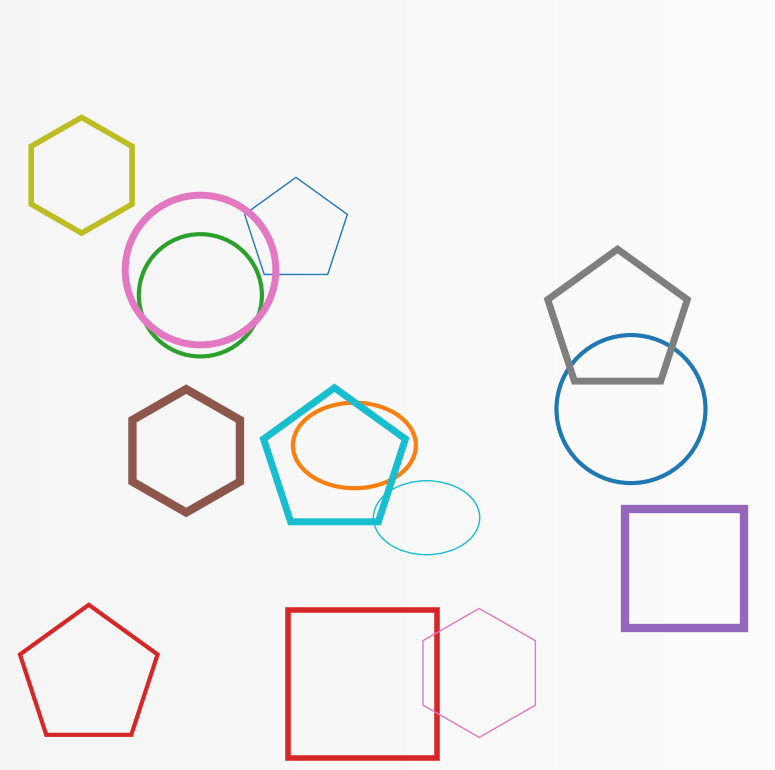[{"shape": "circle", "thickness": 1.5, "radius": 0.48, "center": [0.814, 0.469]}, {"shape": "pentagon", "thickness": 0.5, "radius": 0.35, "center": [0.382, 0.7]}, {"shape": "oval", "thickness": 1.5, "radius": 0.4, "center": [0.457, 0.421]}, {"shape": "circle", "thickness": 1.5, "radius": 0.4, "center": [0.259, 0.616]}, {"shape": "square", "thickness": 2, "radius": 0.48, "center": [0.468, 0.111]}, {"shape": "pentagon", "thickness": 1.5, "radius": 0.47, "center": [0.115, 0.121]}, {"shape": "square", "thickness": 3, "radius": 0.39, "center": [0.883, 0.262]}, {"shape": "hexagon", "thickness": 3, "radius": 0.4, "center": [0.24, 0.415]}, {"shape": "hexagon", "thickness": 0.5, "radius": 0.42, "center": [0.618, 0.126]}, {"shape": "circle", "thickness": 2.5, "radius": 0.49, "center": [0.259, 0.649]}, {"shape": "pentagon", "thickness": 2.5, "radius": 0.47, "center": [0.797, 0.582]}, {"shape": "hexagon", "thickness": 2, "radius": 0.38, "center": [0.105, 0.772]}, {"shape": "oval", "thickness": 0.5, "radius": 0.34, "center": [0.55, 0.328]}, {"shape": "pentagon", "thickness": 2.5, "radius": 0.48, "center": [0.432, 0.4]}]